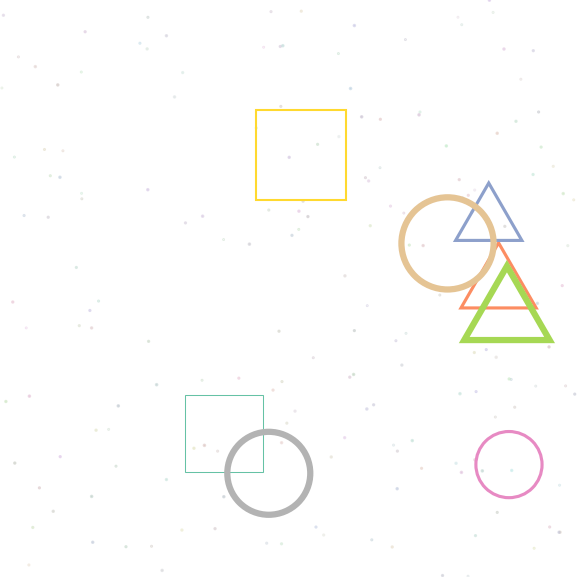[{"shape": "square", "thickness": 0.5, "radius": 0.33, "center": [0.388, 0.249]}, {"shape": "triangle", "thickness": 1.5, "radius": 0.38, "center": [0.863, 0.503]}, {"shape": "triangle", "thickness": 1.5, "radius": 0.33, "center": [0.846, 0.616]}, {"shape": "circle", "thickness": 1.5, "radius": 0.29, "center": [0.881, 0.195]}, {"shape": "triangle", "thickness": 3, "radius": 0.43, "center": [0.878, 0.453]}, {"shape": "square", "thickness": 1, "radius": 0.39, "center": [0.522, 0.73]}, {"shape": "circle", "thickness": 3, "radius": 0.4, "center": [0.775, 0.578]}, {"shape": "circle", "thickness": 3, "radius": 0.36, "center": [0.465, 0.18]}]